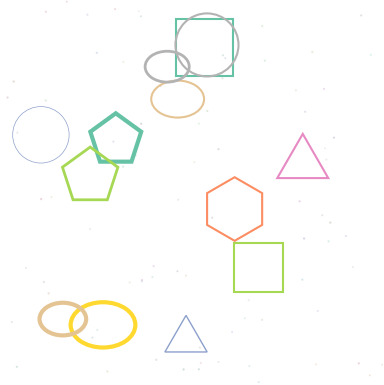[{"shape": "square", "thickness": 1.5, "radius": 0.37, "center": [0.531, 0.877]}, {"shape": "pentagon", "thickness": 3, "radius": 0.35, "center": [0.301, 0.636]}, {"shape": "hexagon", "thickness": 1.5, "radius": 0.41, "center": [0.609, 0.457]}, {"shape": "triangle", "thickness": 1, "radius": 0.32, "center": [0.483, 0.117]}, {"shape": "circle", "thickness": 0.5, "radius": 0.37, "center": [0.106, 0.65]}, {"shape": "triangle", "thickness": 1.5, "radius": 0.38, "center": [0.786, 0.576]}, {"shape": "pentagon", "thickness": 2, "radius": 0.38, "center": [0.234, 0.542]}, {"shape": "square", "thickness": 1.5, "radius": 0.32, "center": [0.672, 0.304]}, {"shape": "oval", "thickness": 3, "radius": 0.42, "center": [0.268, 0.156]}, {"shape": "oval", "thickness": 3, "radius": 0.3, "center": [0.163, 0.171]}, {"shape": "oval", "thickness": 1.5, "radius": 0.34, "center": [0.461, 0.743]}, {"shape": "oval", "thickness": 2, "radius": 0.29, "center": [0.434, 0.827]}, {"shape": "circle", "thickness": 1.5, "radius": 0.41, "center": [0.538, 0.883]}]